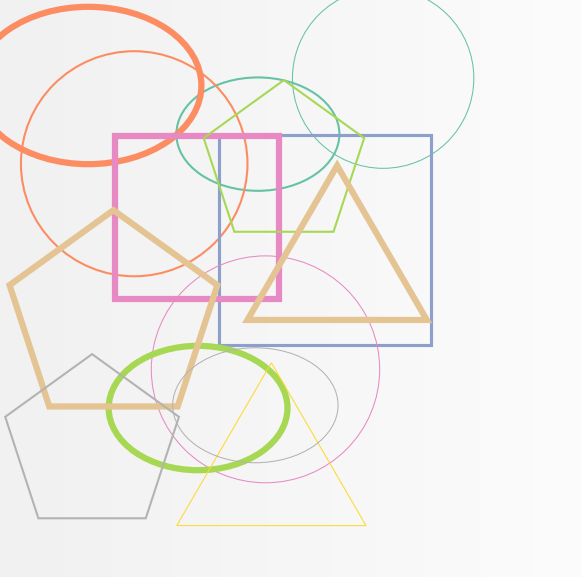[{"shape": "oval", "thickness": 1, "radius": 0.7, "center": [0.444, 0.767]}, {"shape": "circle", "thickness": 0.5, "radius": 0.78, "center": [0.659, 0.864]}, {"shape": "circle", "thickness": 1, "radius": 0.97, "center": [0.231, 0.716]}, {"shape": "oval", "thickness": 3, "radius": 0.97, "center": [0.152, 0.851]}, {"shape": "square", "thickness": 1.5, "radius": 0.91, "center": [0.559, 0.583]}, {"shape": "circle", "thickness": 0.5, "radius": 0.98, "center": [0.457, 0.36]}, {"shape": "square", "thickness": 3, "radius": 0.71, "center": [0.339, 0.622]}, {"shape": "pentagon", "thickness": 1, "radius": 0.73, "center": [0.488, 0.715]}, {"shape": "oval", "thickness": 3, "radius": 0.77, "center": [0.341, 0.293]}, {"shape": "triangle", "thickness": 0.5, "radius": 0.94, "center": [0.467, 0.183]}, {"shape": "pentagon", "thickness": 3, "radius": 0.94, "center": [0.195, 0.447]}, {"shape": "triangle", "thickness": 3, "radius": 0.89, "center": [0.58, 0.534]}, {"shape": "pentagon", "thickness": 1, "radius": 0.79, "center": [0.158, 0.229]}, {"shape": "oval", "thickness": 0.5, "radius": 0.71, "center": [0.439, 0.297]}]